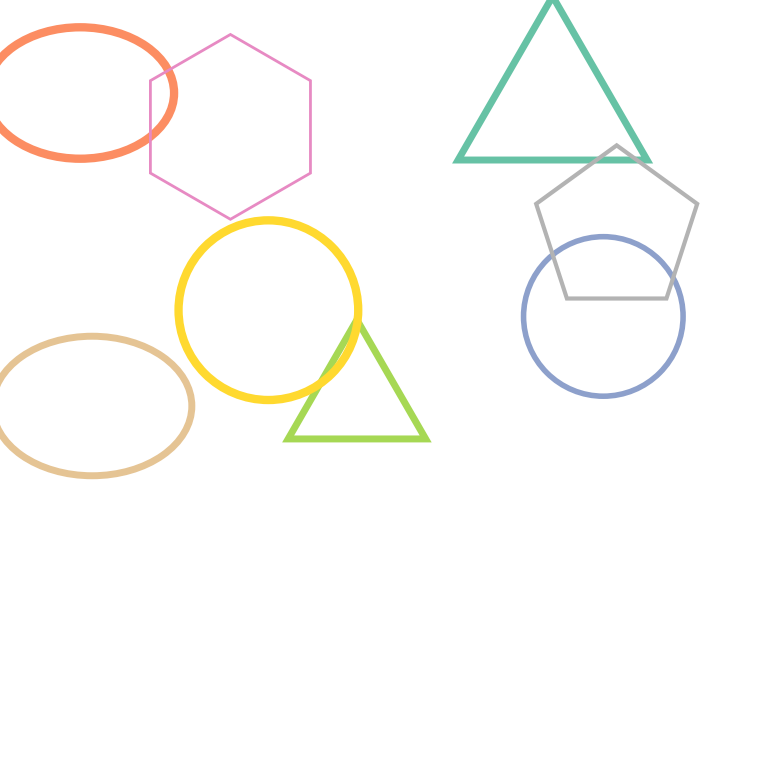[{"shape": "triangle", "thickness": 2.5, "radius": 0.71, "center": [0.718, 0.863]}, {"shape": "oval", "thickness": 3, "radius": 0.61, "center": [0.104, 0.879]}, {"shape": "circle", "thickness": 2, "radius": 0.52, "center": [0.784, 0.589]}, {"shape": "hexagon", "thickness": 1, "radius": 0.6, "center": [0.299, 0.835]}, {"shape": "triangle", "thickness": 2.5, "radius": 0.52, "center": [0.464, 0.482]}, {"shape": "circle", "thickness": 3, "radius": 0.58, "center": [0.349, 0.597]}, {"shape": "oval", "thickness": 2.5, "radius": 0.65, "center": [0.12, 0.473]}, {"shape": "pentagon", "thickness": 1.5, "radius": 0.55, "center": [0.801, 0.701]}]